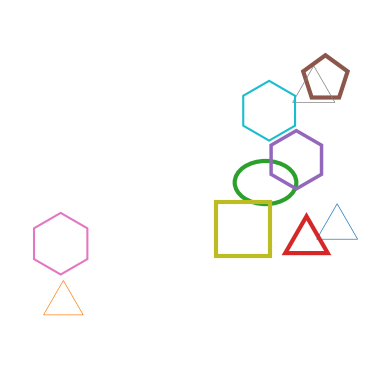[{"shape": "triangle", "thickness": 0.5, "radius": 0.31, "center": [0.876, 0.409]}, {"shape": "triangle", "thickness": 0.5, "radius": 0.3, "center": [0.165, 0.212]}, {"shape": "oval", "thickness": 3, "radius": 0.4, "center": [0.69, 0.526]}, {"shape": "triangle", "thickness": 3, "radius": 0.32, "center": [0.796, 0.374]}, {"shape": "hexagon", "thickness": 2.5, "radius": 0.38, "center": [0.77, 0.585]}, {"shape": "pentagon", "thickness": 3, "radius": 0.3, "center": [0.845, 0.796]}, {"shape": "hexagon", "thickness": 1.5, "radius": 0.4, "center": [0.158, 0.367]}, {"shape": "triangle", "thickness": 0.5, "radius": 0.32, "center": [0.815, 0.766]}, {"shape": "square", "thickness": 3, "radius": 0.35, "center": [0.631, 0.405]}, {"shape": "hexagon", "thickness": 1.5, "radius": 0.39, "center": [0.699, 0.712]}]